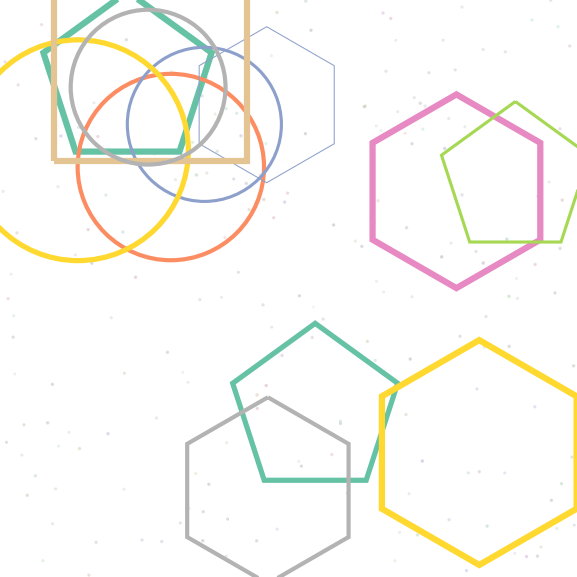[{"shape": "pentagon", "thickness": 2.5, "radius": 0.75, "center": [0.546, 0.289]}, {"shape": "pentagon", "thickness": 3, "radius": 0.77, "center": [0.221, 0.861]}, {"shape": "circle", "thickness": 2, "radius": 0.81, "center": [0.296, 0.71]}, {"shape": "circle", "thickness": 1.5, "radius": 0.67, "center": [0.354, 0.784]}, {"shape": "hexagon", "thickness": 0.5, "radius": 0.68, "center": [0.462, 0.818]}, {"shape": "hexagon", "thickness": 3, "radius": 0.84, "center": [0.79, 0.668]}, {"shape": "pentagon", "thickness": 1.5, "radius": 0.67, "center": [0.892, 0.689]}, {"shape": "circle", "thickness": 2.5, "radius": 0.96, "center": [0.135, 0.739]}, {"shape": "hexagon", "thickness": 3, "radius": 0.97, "center": [0.83, 0.216]}, {"shape": "square", "thickness": 3, "radius": 0.83, "center": [0.261, 0.888]}, {"shape": "circle", "thickness": 2, "radius": 0.67, "center": [0.256, 0.848]}, {"shape": "hexagon", "thickness": 2, "radius": 0.81, "center": [0.464, 0.15]}]